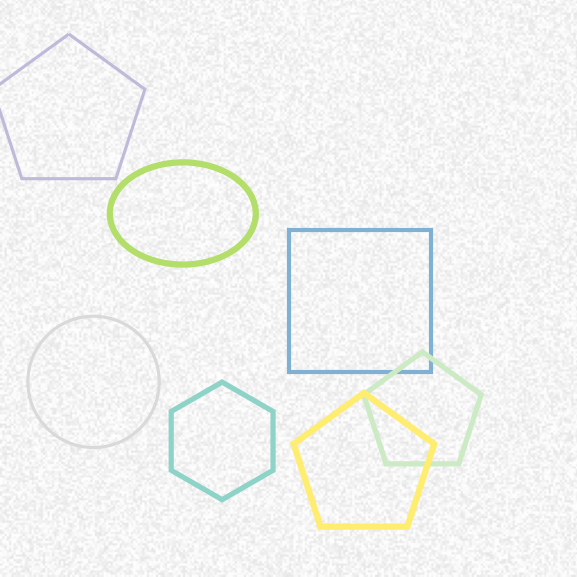[{"shape": "hexagon", "thickness": 2.5, "radius": 0.51, "center": [0.385, 0.236]}, {"shape": "pentagon", "thickness": 1.5, "radius": 0.69, "center": [0.119, 0.802]}, {"shape": "square", "thickness": 2, "radius": 0.61, "center": [0.623, 0.477]}, {"shape": "oval", "thickness": 3, "radius": 0.63, "center": [0.317, 0.629]}, {"shape": "circle", "thickness": 1.5, "radius": 0.57, "center": [0.162, 0.338]}, {"shape": "pentagon", "thickness": 2.5, "radius": 0.54, "center": [0.731, 0.283]}, {"shape": "pentagon", "thickness": 3, "radius": 0.64, "center": [0.63, 0.191]}]